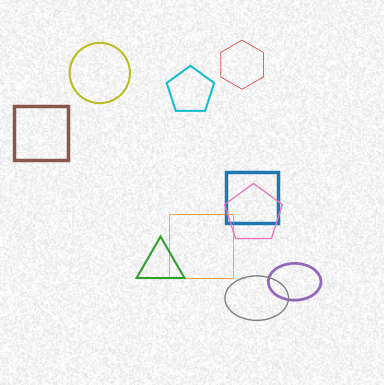[{"shape": "square", "thickness": 2.5, "radius": 0.33, "center": [0.654, 0.486]}, {"shape": "square", "thickness": 0.5, "radius": 0.42, "center": [0.521, 0.361]}, {"shape": "triangle", "thickness": 1.5, "radius": 0.36, "center": [0.417, 0.314]}, {"shape": "hexagon", "thickness": 0.5, "radius": 0.32, "center": [0.629, 0.832]}, {"shape": "oval", "thickness": 2, "radius": 0.34, "center": [0.765, 0.268]}, {"shape": "square", "thickness": 2.5, "radius": 0.35, "center": [0.106, 0.655]}, {"shape": "pentagon", "thickness": 1, "radius": 0.4, "center": [0.658, 0.444]}, {"shape": "oval", "thickness": 1, "radius": 0.41, "center": [0.667, 0.226]}, {"shape": "circle", "thickness": 1.5, "radius": 0.39, "center": [0.259, 0.81]}, {"shape": "pentagon", "thickness": 1.5, "radius": 0.32, "center": [0.495, 0.764]}]